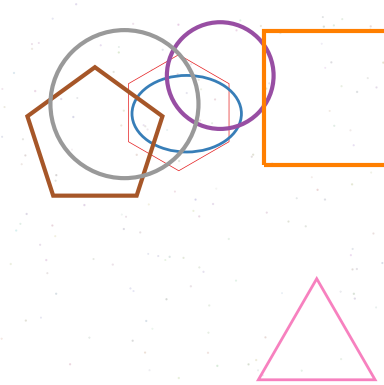[{"shape": "hexagon", "thickness": 0.5, "radius": 0.75, "center": [0.464, 0.707]}, {"shape": "oval", "thickness": 2, "radius": 0.71, "center": [0.485, 0.705]}, {"shape": "circle", "thickness": 3, "radius": 0.69, "center": [0.572, 0.804]}, {"shape": "square", "thickness": 3, "radius": 0.87, "center": [0.859, 0.746]}, {"shape": "pentagon", "thickness": 3, "radius": 0.92, "center": [0.247, 0.641]}, {"shape": "triangle", "thickness": 2, "radius": 0.88, "center": [0.823, 0.101]}, {"shape": "circle", "thickness": 3, "radius": 0.96, "center": [0.323, 0.73]}]